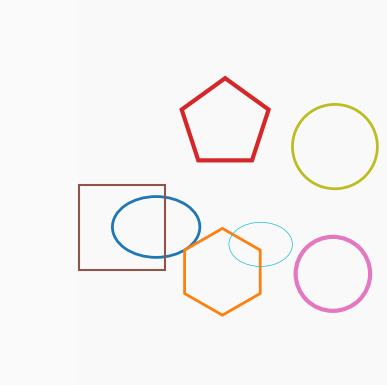[{"shape": "oval", "thickness": 2, "radius": 0.56, "center": [0.403, 0.41]}, {"shape": "hexagon", "thickness": 2, "radius": 0.56, "center": [0.574, 0.294]}, {"shape": "pentagon", "thickness": 3, "radius": 0.59, "center": [0.581, 0.679]}, {"shape": "square", "thickness": 1.5, "radius": 0.55, "center": [0.314, 0.409]}, {"shape": "circle", "thickness": 3, "radius": 0.48, "center": [0.859, 0.289]}, {"shape": "circle", "thickness": 2, "radius": 0.55, "center": [0.864, 0.619]}, {"shape": "oval", "thickness": 0.5, "radius": 0.41, "center": [0.673, 0.365]}]